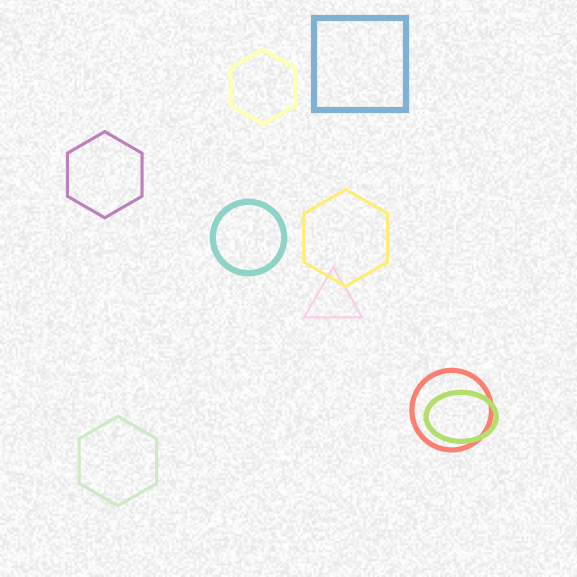[{"shape": "circle", "thickness": 3, "radius": 0.31, "center": [0.43, 0.588]}, {"shape": "hexagon", "thickness": 2, "radius": 0.32, "center": [0.455, 0.849]}, {"shape": "circle", "thickness": 2.5, "radius": 0.34, "center": [0.782, 0.289]}, {"shape": "square", "thickness": 3, "radius": 0.4, "center": [0.623, 0.889]}, {"shape": "oval", "thickness": 2.5, "radius": 0.3, "center": [0.799, 0.277]}, {"shape": "triangle", "thickness": 1, "radius": 0.29, "center": [0.577, 0.479]}, {"shape": "hexagon", "thickness": 1.5, "radius": 0.37, "center": [0.181, 0.697]}, {"shape": "hexagon", "thickness": 1.5, "radius": 0.39, "center": [0.204, 0.201]}, {"shape": "hexagon", "thickness": 1.5, "radius": 0.42, "center": [0.599, 0.587]}]